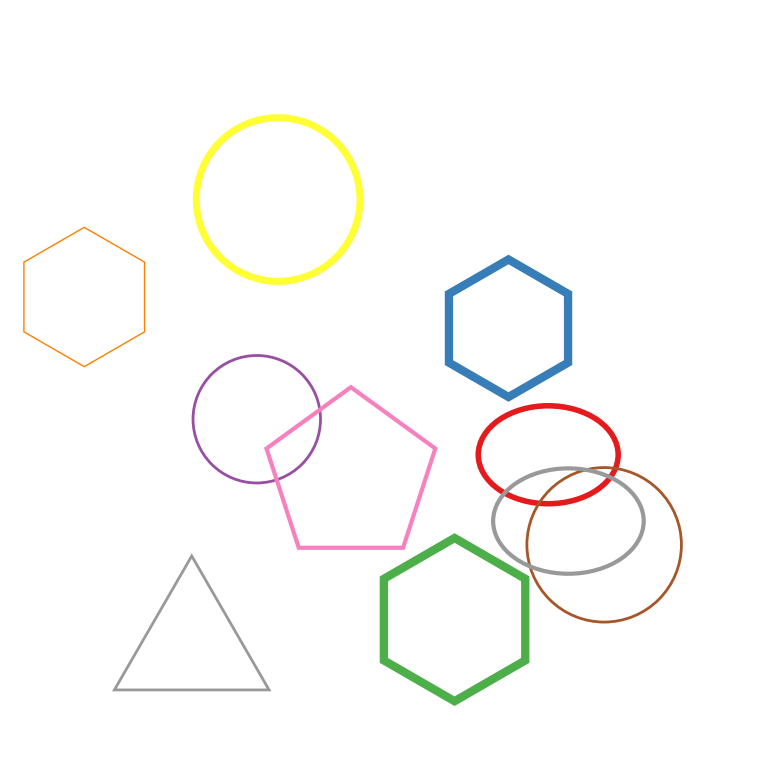[{"shape": "oval", "thickness": 2, "radius": 0.45, "center": [0.712, 0.409]}, {"shape": "hexagon", "thickness": 3, "radius": 0.45, "center": [0.66, 0.574]}, {"shape": "hexagon", "thickness": 3, "radius": 0.53, "center": [0.59, 0.195]}, {"shape": "circle", "thickness": 1, "radius": 0.41, "center": [0.333, 0.456]}, {"shape": "hexagon", "thickness": 0.5, "radius": 0.45, "center": [0.109, 0.614]}, {"shape": "circle", "thickness": 2.5, "radius": 0.53, "center": [0.361, 0.741]}, {"shape": "circle", "thickness": 1, "radius": 0.5, "center": [0.785, 0.292]}, {"shape": "pentagon", "thickness": 1.5, "radius": 0.58, "center": [0.456, 0.382]}, {"shape": "oval", "thickness": 1.5, "radius": 0.49, "center": [0.738, 0.323]}, {"shape": "triangle", "thickness": 1, "radius": 0.58, "center": [0.249, 0.162]}]